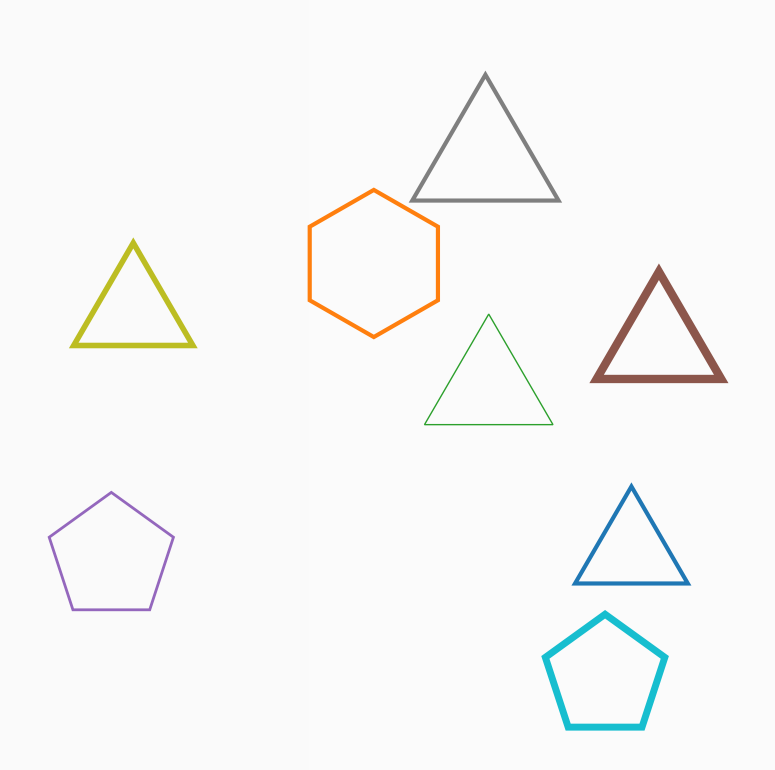[{"shape": "triangle", "thickness": 1.5, "radius": 0.42, "center": [0.815, 0.284]}, {"shape": "hexagon", "thickness": 1.5, "radius": 0.48, "center": [0.482, 0.658]}, {"shape": "triangle", "thickness": 0.5, "radius": 0.48, "center": [0.631, 0.496]}, {"shape": "pentagon", "thickness": 1, "radius": 0.42, "center": [0.144, 0.276]}, {"shape": "triangle", "thickness": 3, "radius": 0.46, "center": [0.85, 0.554]}, {"shape": "triangle", "thickness": 1.5, "radius": 0.54, "center": [0.626, 0.794]}, {"shape": "triangle", "thickness": 2, "radius": 0.44, "center": [0.172, 0.596]}, {"shape": "pentagon", "thickness": 2.5, "radius": 0.41, "center": [0.781, 0.121]}]